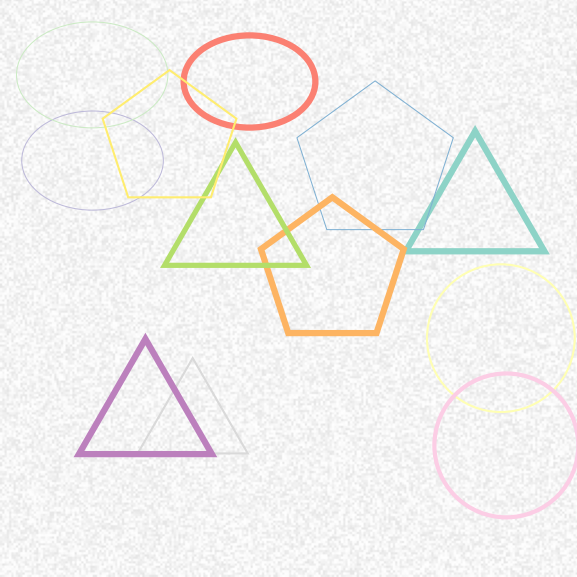[{"shape": "triangle", "thickness": 3, "radius": 0.69, "center": [0.823, 0.633]}, {"shape": "circle", "thickness": 1, "radius": 0.64, "center": [0.867, 0.414]}, {"shape": "oval", "thickness": 0.5, "radius": 0.61, "center": [0.16, 0.721]}, {"shape": "oval", "thickness": 3, "radius": 0.57, "center": [0.432, 0.858]}, {"shape": "pentagon", "thickness": 0.5, "radius": 0.71, "center": [0.65, 0.717]}, {"shape": "pentagon", "thickness": 3, "radius": 0.65, "center": [0.576, 0.528]}, {"shape": "triangle", "thickness": 2.5, "radius": 0.71, "center": [0.408, 0.611]}, {"shape": "circle", "thickness": 2, "radius": 0.62, "center": [0.877, 0.228]}, {"shape": "triangle", "thickness": 1, "radius": 0.55, "center": [0.334, 0.269]}, {"shape": "triangle", "thickness": 3, "radius": 0.66, "center": [0.252, 0.279]}, {"shape": "oval", "thickness": 0.5, "radius": 0.66, "center": [0.16, 0.869]}, {"shape": "pentagon", "thickness": 1, "radius": 0.61, "center": [0.294, 0.756]}]